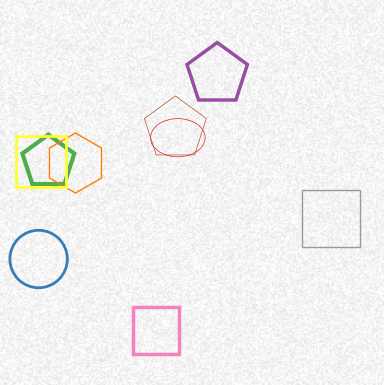[{"shape": "oval", "thickness": 0.5, "radius": 0.35, "center": [0.462, 0.642]}, {"shape": "circle", "thickness": 2, "radius": 0.37, "center": [0.1, 0.327]}, {"shape": "pentagon", "thickness": 3, "radius": 0.35, "center": [0.126, 0.579]}, {"shape": "pentagon", "thickness": 2.5, "radius": 0.41, "center": [0.564, 0.807]}, {"shape": "hexagon", "thickness": 1, "radius": 0.39, "center": [0.196, 0.577]}, {"shape": "square", "thickness": 2, "radius": 0.33, "center": [0.107, 0.581]}, {"shape": "pentagon", "thickness": 0.5, "radius": 0.42, "center": [0.456, 0.666]}, {"shape": "square", "thickness": 2.5, "radius": 0.3, "center": [0.405, 0.141]}, {"shape": "square", "thickness": 1, "radius": 0.37, "center": [0.86, 0.432]}]